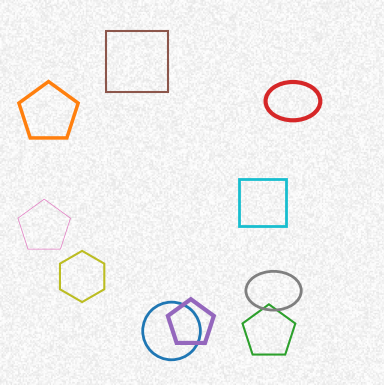[{"shape": "circle", "thickness": 2, "radius": 0.37, "center": [0.446, 0.14]}, {"shape": "pentagon", "thickness": 2.5, "radius": 0.4, "center": [0.126, 0.707]}, {"shape": "pentagon", "thickness": 1.5, "radius": 0.36, "center": [0.698, 0.137]}, {"shape": "oval", "thickness": 3, "radius": 0.36, "center": [0.761, 0.737]}, {"shape": "pentagon", "thickness": 3, "radius": 0.31, "center": [0.496, 0.16]}, {"shape": "square", "thickness": 1.5, "radius": 0.4, "center": [0.356, 0.841]}, {"shape": "pentagon", "thickness": 0.5, "radius": 0.36, "center": [0.115, 0.411]}, {"shape": "oval", "thickness": 2, "radius": 0.36, "center": [0.711, 0.245]}, {"shape": "hexagon", "thickness": 1.5, "radius": 0.33, "center": [0.213, 0.282]}, {"shape": "square", "thickness": 2, "radius": 0.3, "center": [0.682, 0.475]}]